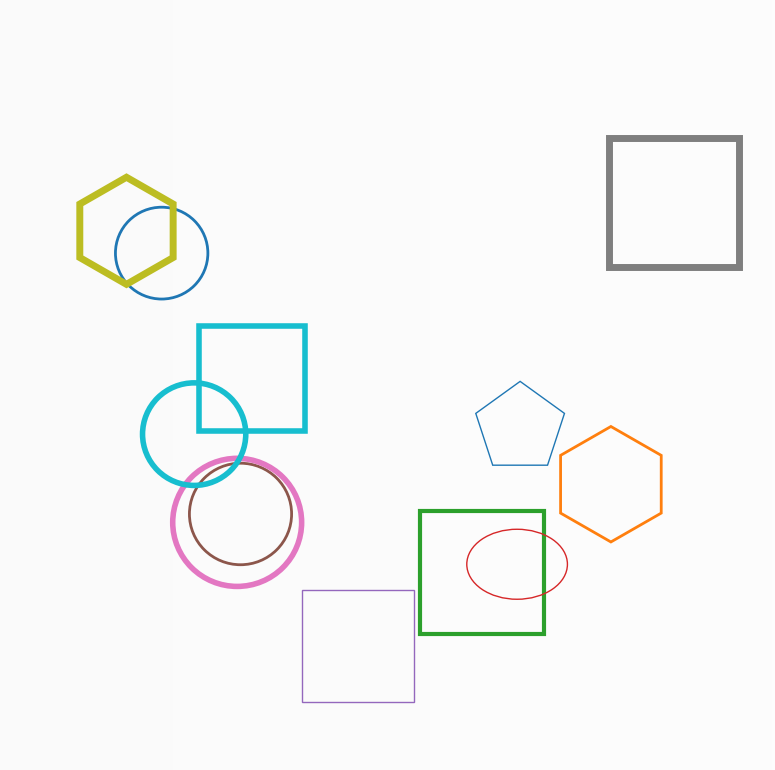[{"shape": "pentagon", "thickness": 0.5, "radius": 0.3, "center": [0.671, 0.445]}, {"shape": "circle", "thickness": 1, "radius": 0.3, "center": [0.209, 0.671]}, {"shape": "hexagon", "thickness": 1, "radius": 0.37, "center": [0.788, 0.371]}, {"shape": "square", "thickness": 1.5, "radius": 0.4, "center": [0.622, 0.256]}, {"shape": "oval", "thickness": 0.5, "radius": 0.32, "center": [0.667, 0.267]}, {"shape": "square", "thickness": 0.5, "radius": 0.36, "center": [0.462, 0.161]}, {"shape": "circle", "thickness": 1, "radius": 0.33, "center": [0.31, 0.332]}, {"shape": "circle", "thickness": 2, "radius": 0.42, "center": [0.306, 0.322]}, {"shape": "square", "thickness": 2.5, "radius": 0.42, "center": [0.87, 0.737]}, {"shape": "hexagon", "thickness": 2.5, "radius": 0.35, "center": [0.163, 0.7]}, {"shape": "square", "thickness": 2, "radius": 0.34, "center": [0.326, 0.508]}, {"shape": "circle", "thickness": 2, "radius": 0.33, "center": [0.251, 0.436]}]